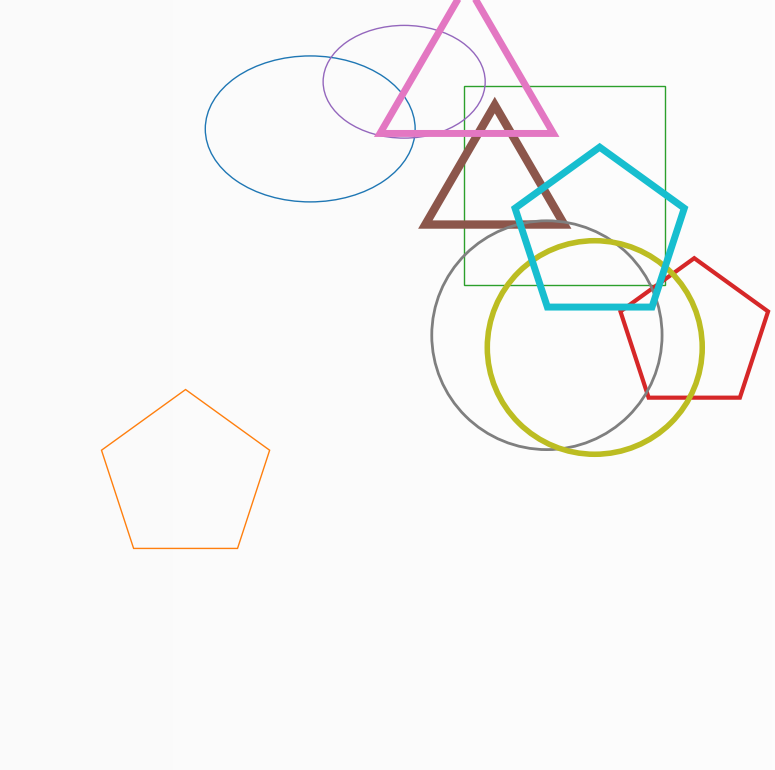[{"shape": "oval", "thickness": 0.5, "radius": 0.68, "center": [0.4, 0.833]}, {"shape": "pentagon", "thickness": 0.5, "radius": 0.57, "center": [0.239, 0.38]}, {"shape": "square", "thickness": 0.5, "radius": 0.65, "center": [0.728, 0.759]}, {"shape": "pentagon", "thickness": 1.5, "radius": 0.5, "center": [0.896, 0.565]}, {"shape": "oval", "thickness": 0.5, "radius": 0.52, "center": [0.521, 0.894]}, {"shape": "triangle", "thickness": 3, "radius": 0.52, "center": [0.638, 0.76]}, {"shape": "triangle", "thickness": 2.5, "radius": 0.65, "center": [0.602, 0.891]}, {"shape": "circle", "thickness": 1, "radius": 0.74, "center": [0.706, 0.565]}, {"shape": "circle", "thickness": 2, "radius": 0.69, "center": [0.767, 0.549]}, {"shape": "pentagon", "thickness": 2.5, "radius": 0.57, "center": [0.774, 0.694]}]